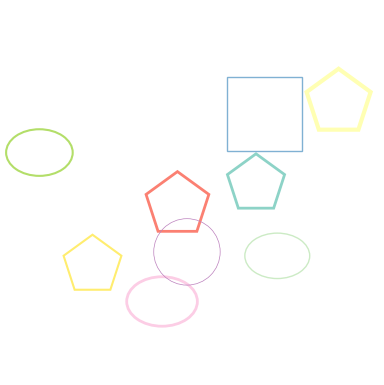[{"shape": "pentagon", "thickness": 2, "radius": 0.39, "center": [0.665, 0.522]}, {"shape": "pentagon", "thickness": 3, "radius": 0.44, "center": [0.88, 0.734]}, {"shape": "pentagon", "thickness": 2, "radius": 0.43, "center": [0.461, 0.469]}, {"shape": "square", "thickness": 1, "radius": 0.48, "center": [0.687, 0.704]}, {"shape": "oval", "thickness": 1.5, "radius": 0.43, "center": [0.102, 0.604]}, {"shape": "oval", "thickness": 2, "radius": 0.46, "center": [0.421, 0.217]}, {"shape": "circle", "thickness": 0.5, "radius": 0.43, "center": [0.486, 0.346]}, {"shape": "oval", "thickness": 1, "radius": 0.42, "center": [0.72, 0.336]}, {"shape": "pentagon", "thickness": 1.5, "radius": 0.39, "center": [0.24, 0.311]}]